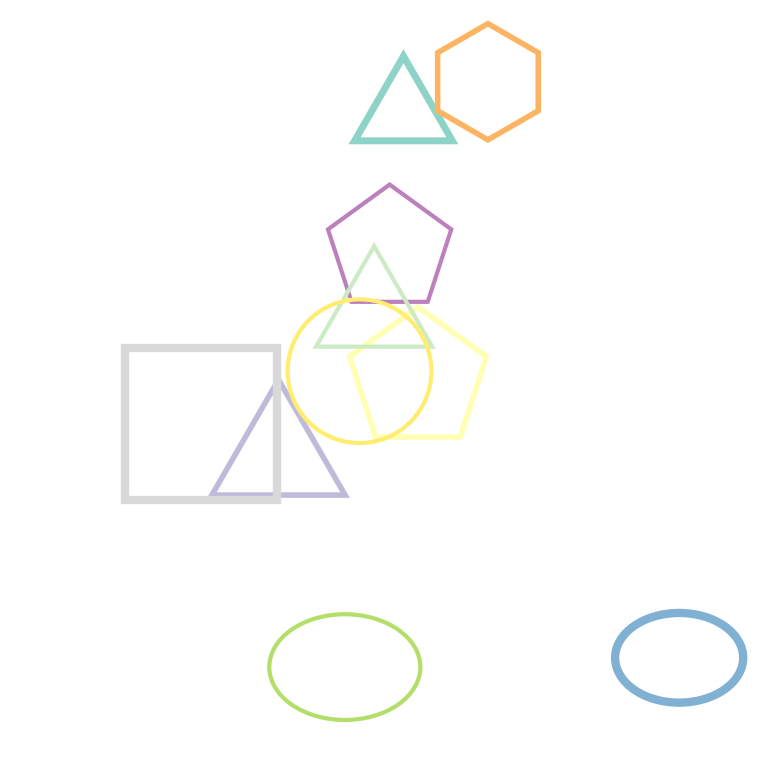[{"shape": "triangle", "thickness": 2.5, "radius": 0.37, "center": [0.524, 0.854]}, {"shape": "pentagon", "thickness": 2, "radius": 0.47, "center": [0.543, 0.508]}, {"shape": "triangle", "thickness": 2, "radius": 0.5, "center": [0.362, 0.407]}, {"shape": "oval", "thickness": 3, "radius": 0.42, "center": [0.882, 0.146]}, {"shape": "hexagon", "thickness": 2, "radius": 0.38, "center": [0.634, 0.894]}, {"shape": "oval", "thickness": 1.5, "radius": 0.49, "center": [0.448, 0.134]}, {"shape": "square", "thickness": 3, "radius": 0.49, "center": [0.261, 0.45]}, {"shape": "pentagon", "thickness": 1.5, "radius": 0.42, "center": [0.506, 0.676]}, {"shape": "triangle", "thickness": 1.5, "radius": 0.44, "center": [0.486, 0.593]}, {"shape": "circle", "thickness": 1.5, "radius": 0.47, "center": [0.467, 0.518]}]